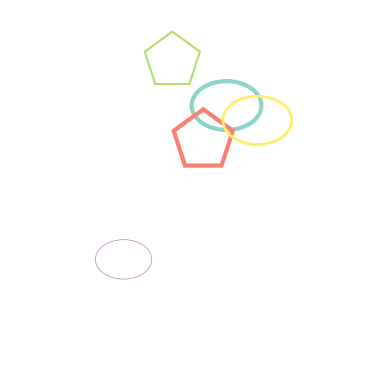[{"shape": "oval", "thickness": 3, "radius": 0.45, "center": [0.588, 0.726]}, {"shape": "pentagon", "thickness": 3, "radius": 0.4, "center": [0.528, 0.635]}, {"shape": "pentagon", "thickness": 1.5, "radius": 0.38, "center": [0.448, 0.843]}, {"shape": "oval", "thickness": 0.5, "radius": 0.37, "center": [0.321, 0.326]}, {"shape": "oval", "thickness": 2, "radius": 0.45, "center": [0.668, 0.687]}]